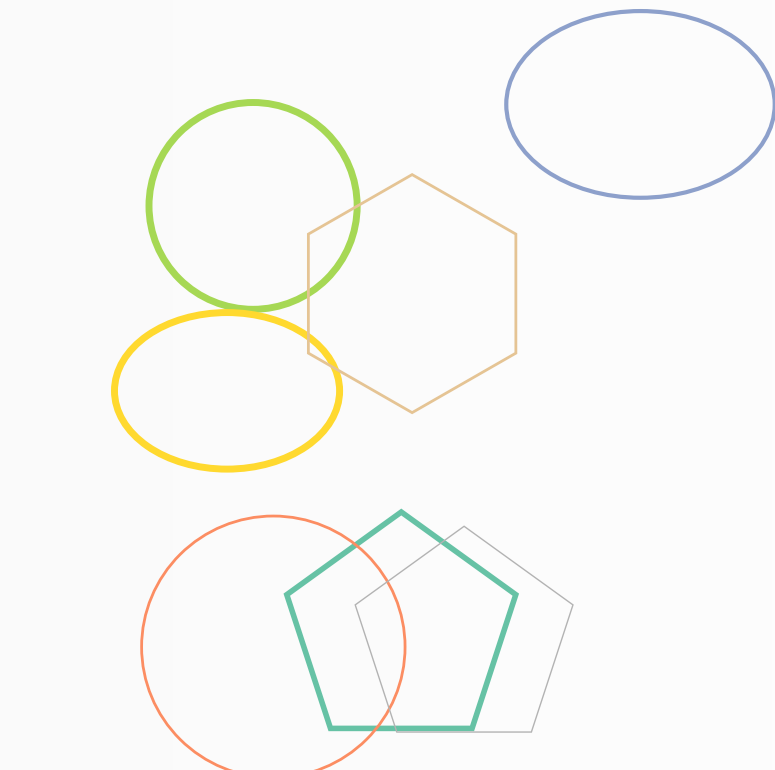[{"shape": "pentagon", "thickness": 2, "radius": 0.78, "center": [0.518, 0.18]}, {"shape": "circle", "thickness": 1, "radius": 0.85, "center": [0.353, 0.16]}, {"shape": "oval", "thickness": 1.5, "radius": 0.87, "center": [0.826, 0.864]}, {"shape": "circle", "thickness": 2.5, "radius": 0.67, "center": [0.327, 0.733]}, {"shape": "oval", "thickness": 2.5, "radius": 0.73, "center": [0.293, 0.492]}, {"shape": "hexagon", "thickness": 1, "radius": 0.77, "center": [0.532, 0.619]}, {"shape": "pentagon", "thickness": 0.5, "radius": 0.74, "center": [0.599, 0.169]}]